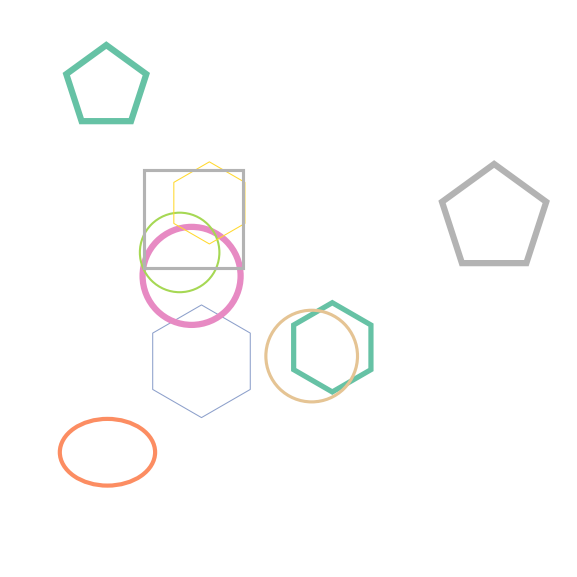[{"shape": "hexagon", "thickness": 2.5, "radius": 0.39, "center": [0.575, 0.398]}, {"shape": "pentagon", "thickness": 3, "radius": 0.36, "center": [0.184, 0.848]}, {"shape": "oval", "thickness": 2, "radius": 0.41, "center": [0.186, 0.216]}, {"shape": "hexagon", "thickness": 0.5, "radius": 0.49, "center": [0.349, 0.374]}, {"shape": "circle", "thickness": 3, "radius": 0.42, "center": [0.332, 0.521]}, {"shape": "circle", "thickness": 1, "radius": 0.34, "center": [0.311, 0.562]}, {"shape": "hexagon", "thickness": 0.5, "radius": 0.36, "center": [0.363, 0.648]}, {"shape": "circle", "thickness": 1.5, "radius": 0.4, "center": [0.54, 0.383]}, {"shape": "pentagon", "thickness": 3, "radius": 0.47, "center": [0.856, 0.62]}, {"shape": "square", "thickness": 1.5, "radius": 0.43, "center": [0.335, 0.62]}]